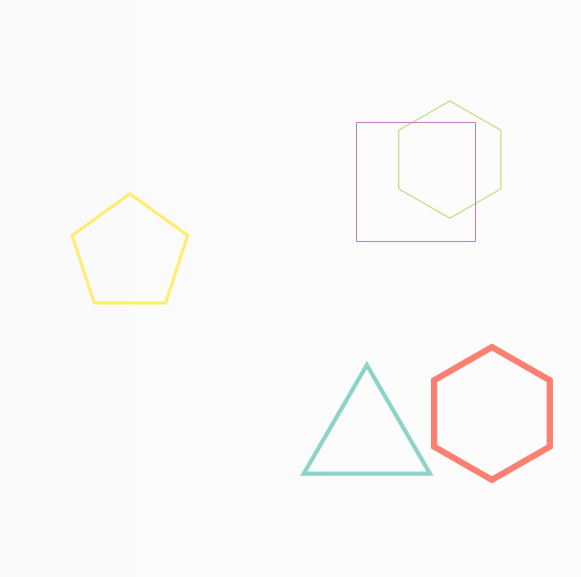[{"shape": "triangle", "thickness": 2, "radius": 0.63, "center": [0.631, 0.242]}, {"shape": "hexagon", "thickness": 3, "radius": 0.57, "center": [0.846, 0.283]}, {"shape": "hexagon", "thickness": 0.5, "radius": 0.51, "center": [0.774, 0.723]}, {"shape": "square", "thickness": 0.5, "radius": 0.52, "center": [0.715, 0.686]}, {"shape": "pentagon", "thickness": 1.5, "radius": 0.52, "center": [0.224, 0.559]}]